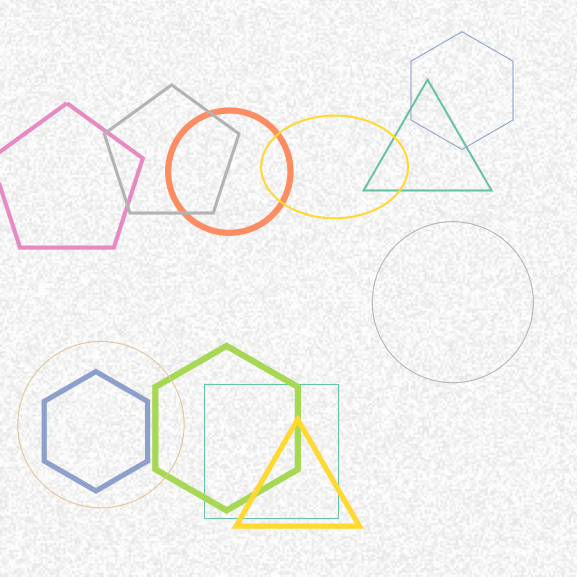[{"shape": "square", "thickness": 0.5, "radius": 0.58, "center": [0.469, 0.218]}, {"shape": "triangle", "thickness": 1, "radius": 0.64, "center": [0.74, 0.733]}, {"shape": "circle", "thickness": 3, "radius": 0.53, "center": [0.397, 0.702]}, {"shape": "hexagon", "thickness": 0.5, "radius": 0.51, "center": [0.8, 0.842]}, {"shape": "hexagon", "thickness": 2.5, "radius": 0.52, "center": [0.166, 0.252]}, {"shape": "pentagon", "thickness": 2, "radius": 0.69, "center": [0.116, 0.682]}, {"shape": "hexagon", "thickness": 3, "radius": 0.71, "center": [0.392, 0.258]}, {"shape": "triangle", "thickness": 2.5, "radius": 0.62, "center": [0.516, 0.15]}, {"shape": "oval", "thickness": 1, "radius": 0.64, "center": [0.579, 0.71]}, {"shape": "circle", "thickness": 0.5, "radius": 0.72, "center": [0.175, 0.264]}, {"shape": "pentagon", "thickness": 1.5, "radius": 0.61, "center": [0.297, 0.729]}, {"shape": "circle", "thickness": 0.5, "radius": 0.7, "center": [0.784, 0.476]}]